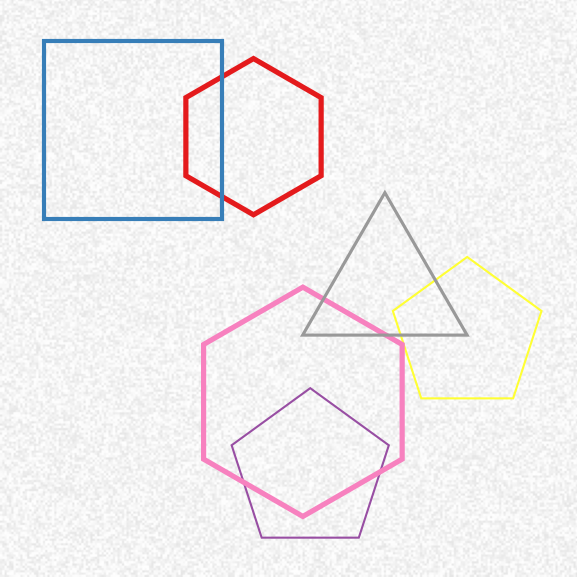[{"shape": "hexagon", "thickness": 2.5, "radius": 0.68, "center": [0.439, 0.762]}, {"shape": "square", "thickness": 2, "radius": 0.77, "center": [0.231, 0.774]}, {"shape": "pentagon", "thickness": 1, "radius": 0.72, "center": [0.537, 0.184]}, {"shape": "pentagon", "thickness": 1, "radius": 0.68, "center": [0.809, 0.419]}, {"shape": "hexagon", "thickness": 2.5, "radius": 0.99, "center": [0.524, 0.303]}, {"shape": "triangle", "thickness": 1.5, "radius": 0.82, "center": [0.666, 0.501]}]